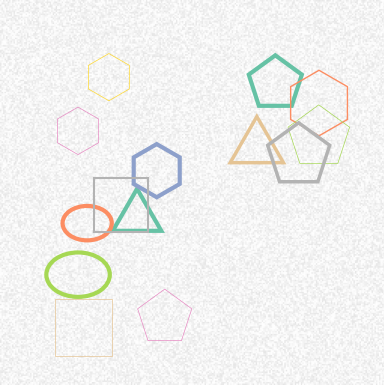[{"shape": "pentagon", "thickness": 3, "radius": 0.36, "center": [0.715, 0.784]}, {"shape": "triangle", "thickness": 3, "radius": 0.36, "center": [0.356, 0.437]}, {"shape": "oval", "thickness": 3, "radius": 0.32, "center": [0.226, 0.42]}, {"shape": "hexagon", "thickness": 1, "radius": 0.43, "center": [0.829, 0.732]}, {"shape": "hexagon", "thickness": 3, "radius": 0.35, "center": [0.407, 0.557]}, {"shape": "pentagon", "thickness": 0.5, "radius": 0.37, "center": [0.428, 0.175]}, {"shape": "hexagon", "thickness": 0.5, "radius": 0.31, "center": [0.203, 0.66]}, {"shape": "pentagon", "thickness": 0.5, "radius": 0.42, "center": [0.828, 0.644]}, {"shape": "oval", "thickness": 3, "radius": 0.41, "center": [0.203, 0.287]}, {"shape": "hexagon", "thickness": 0.5, "radius": 0.31, "center": [0.283, 0.8]}, {"shape": "square", "thickness": 0.5, "radius": 0.37, "center": [0.216, 0.149]}, {"shape": "triangle", "thickness": 2.5, "radius": 0.4, "center": [0.667, 0.617]}, {"shape": "square", "thickness": 1.5, "radius": 0.35, "center": [0.315, 0.467]}, {"shape": "pentagon", "thickness": 2.5, "radius": 0.42, "center": [0.776, 0.596]}]